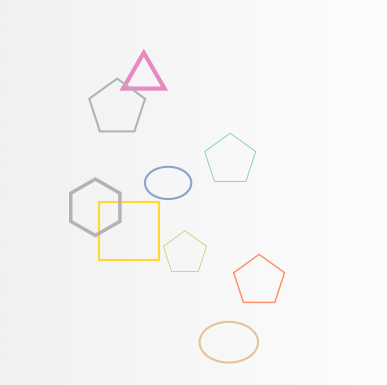[{"shape": "pentagon", "thickness": 0.5, "radius": 0.35, "center": [0.594, 0.585]}, {"shape": "pentagon", "thickness": 1, "radius": 0.34, "center": [0.669, 0.27]}, {"shape": "oval", "thickness": 1.5, "radius": 0.3, "center": [0.434, 0.525]}, {"shape": "triangle", "thickness": 3, "radius": 0.31, "center": [0.371, 0.801]}, {"shape": "pentagon", "thickness": 0.5, "radius": 0.29, "center": [0.477, 0.342]}, {"shape": "square", "thickness": 1.5, "radius": 0.38, "center": [0.333, 0.4]}, {"shape": "oval", "thickness": 1.5, "radius": 0.38, "center": [0.591, 0.111]}, {"shape": "hexagon", "thickness": 2.5, "radius": 0.37, "center": [0.246, 0.462]}, {"shape": "pentagon", "thickness": 1.5, "radius": 0.38, "center": [0.302, 0.72]}]